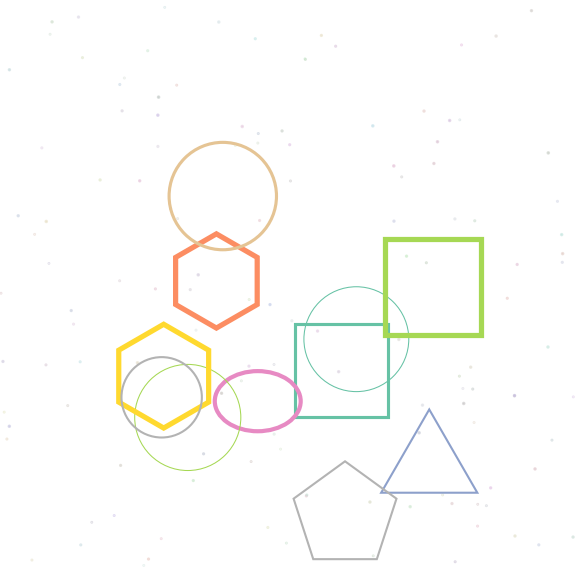[{"shape": "circle", "thickness": 0.5, "radius": 0.45, "center": [0.617, 0.412]}, {"shape": "square", "thickness": 1.5, "radius": 0.4, "center": [0.591, 0.357]}, {"shape": "hexagon", "thickness": 2.5, "radius": 0.41, "center": [0.375, 0.513]}, {"shape": "triangle", "thickness": 1, "radius": 0.48, "center": [0.743, 0.194]}, {"shape": "oval", "thickness": 2, "radius": 0.37, "center": [0.446, 0.304]}, {"shape": "square", "thickness": 2.5, "radius": 0.42, "center": [0.75, 0.503]}, {"shape": "circle", "thickness": 0.5, "radius": 0.46, "center": [0.325, 0.276]}, {"shape": "hexagon", "thickness": 2.5, "radius": 0.45, "center": [0.283, 0.348]}, {"shape": "circle", "thickness": 1.5, "radius": 0.46, "center": [0.386, 0.66]}, {"shape": "pentagon", "thickness": 1, "radius": 0.47, "center": [0.597, 0.107]}, {"shape": "circle", "thickness": 1, "radius": 0.35, "center": [0.28, 0.311]}]